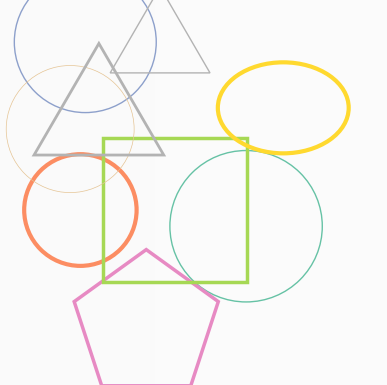[{"shape": "circle", "thickness": 1, "radius": 0.98, "center": [0.635, 0.412]}, {"shape": "circle", "thickness": 3, "radius": 0.73, "center": [0.207, 0.454]}, {"shape": "circle", "thickness": 1, "radius": 0.92, "center": [0.22, 0.891]}, {"shape": "pentagon", "thickness": 2.5, "radius": 0.98, "center": [0.377, 0.156]}, {"shape": "square", "thickness": 2.5, "radius": 0.93, "center": [0.451, 0.454]}, {"shape": "oval", "thickness": 3, "radius": 0.84, "center": [0.731, 0.72]}, {"shape": "circle", "thickness": 0.5, "radius": 0.83, "center": [0.181, 0.665]}, {"shape": "triangle", "thickness": 1, "radius": 0.74, "center": [0.413, 0.885]}, {"shape": "triangle", "thickness": 2, "radius": 0.97, "center": [0.255, 0.694]}]